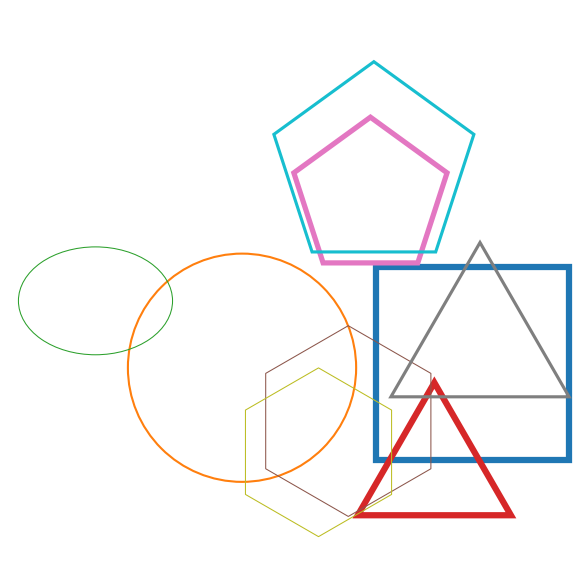[{"shape": "square", "thickness": 3, "radius": 0.84, "center": [0.819, 0.369]}, {"shape": "circle", "thickness": 1, "radius": 0.99, "center": [0.419, 0.362]}, {"shape": "oval", "thickness": 0.5, "radius": 0.67, "center": [0.165, 0.478]}, {"shape": "triangle", "thickness": 3, "radius": 0.77, "center": [0.752, 0.183]}, {"shape": "hexagon", "thickness": 0.5, "radius": 0.83, "center": [0.603, 0.27]}, {"shape": "pentagon", "thickness": 2.5, "radius": 0.7, "center": [0.641, 0.657]}, {"shape": "triangle", "thickness": 1.5, "radius": 0.89, "center": [0.831, 0.401]}, {"shape": "hexagon", "thickness": 0.5, "radius": 0.73, "center": [0.552, 0.216]}, {"shape": "pentagon", "thickness": 1.5, "radius": 0.91, "center": [0.647, 0.71]}]